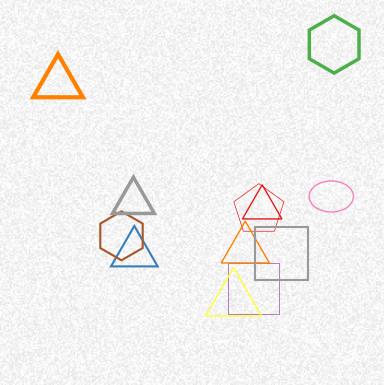[{"shape": "triangle", "thickness": 1, "radius": 0.3, "center": [0.681, 0.461]}, {"shape": "pentagon", "thickness": 0.5, "radius": 0.34, "center": [0.672, 0.455]}, {"shape": "triangle", "thickness": 1.5, "radius": 0.35, "center": [0.349, 0.343]}, {"shape": "hexagon", "thickness": 2.5, "radius": 0.37, "center": [0.868, 0.885]}, {"shape": "square", "thickness": 0.5, "radius": 0.33, "center": [0.658, 0.251]}, {"shape": "triangle", "thickness": 1, "radius": 0.36, "center": [0.637, 0.353]}, {"shape": "triangle", "thickness": 3, "radius": 0.37, "center": [0.151, 0.785]}, {"shape": "triangle", "thickness": 1, "radius": 0.42, "center": [0.607, 0.221]}, {"shape": "hexagon", "thickness": 1.5, "radius": 0.32, "center": [0.316, 0.388]}, {"shape": "oval", "thickness": 1, "radius": 0.29, "center": [0.861, 0.49]}, {"shape": "square", "thickness": 1.5, "radius": 0.34, "center": [0.731, 0.342]}, {"shape": "triangle", "thickness": 2.5, "radius": 0.31, "center": [0.347, 0.477]}]